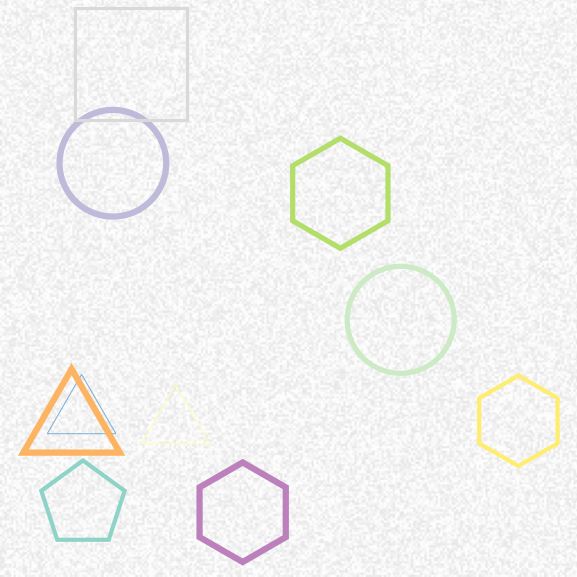[{"shape": "pentagon", "thickness": 2, "radius": 0.38, "center": [0.144, 0.126]}, {"shape": "triangle", "thickness": 0.5, "radius": 0.34, "center": [0.304, 0.265]}, {"shape": "circle", "thickness": 3, "radius": 0.46, "center": [0.195, 0.716]}, {"shape": "triangle", "thickness": 0.5, "radius": 0.34, "center": [0.141, 0.282]}, {"shape": "triangle", "thickness": 3, "radius": 0.48, "center": [0.124, 0.264]}, {"shape": "hexagon", "thickness": 2.5, "radius": 0.48, "center": [0.589, 0.664]}, {"shape": "square", "thickness": 1.5, "radius": 0.49, "center": [0.227, 0.889]}, {"shape": "hexagon", "thickness": 3, "radius": 0.43, "center": [0.42, 0.112]}, {"shape": "circle", "thickness": 2.5, "radius": 0.46, "center": [0.694, 0.445]}, {"shape": "hexagon", "thickness": 2, "radius": 0.39, "center": [0.898, 0.27]}]